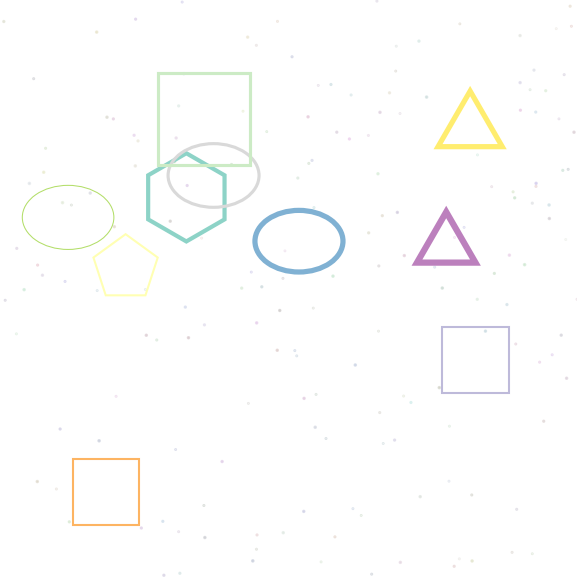[{"shape": "hexagon", "thickness": 2, "radius": 0.38, "center": [0.323, 0.657]}, {"shape": "pentagon", "thickness": 1, "radius": 0.29, "center": [0.217, 0.535]}, {"shape": "square", "thickness": 1, "radius": 0.29, "center": [0.823, 0.376]}, {"shape": "oval", "thickness": 2.5, "radius": 0.38, "center": [0.518, 0.581]}, {"shape": "square", "thickness": 1, "radius": 0.29, "center": [0.184, 0.147]}, {"shape": "oval", "thickness": 0.5, "radius": 0.4, "center": [0.118, 0.623]}, {"shape": "oval", "thickness": 1.5, "radius": 0.39, "center": [0.37, 0.695]}, {"shape": "triangle", "thickness": 3, "radius": 0.29, "center": [0.773, 0.574]}, {"shape": "square", "thickness": 1.5, "radius": 0.4, "center": [0.353, 0.793]}, {"shape": "triangle", "thickness": 2.5, "radius": 0.32, "center": [0.814, 0.777]}]